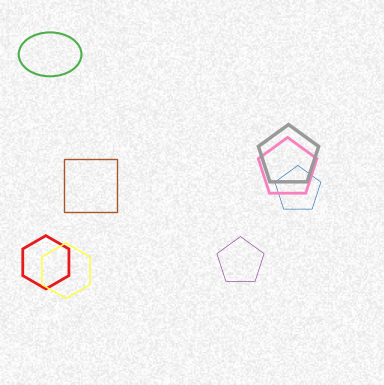[{"shape": "hexagon", "thickness": 2, "radius": 0.35, "center": [0.119, 0.319]}, {"shape": "pentagon", "thickness": 0.5, "radius": 0.31, "center": [0.774, 0.508]}, {"shape": "oval", "thickness": 1.5, "radius": 0.41, "center": [0.13, 0.859]}, {"shape": "pentagon", "thickness": 0.5, "radius": 0.32, "center": [0.625, 0.321]}, {"shape": "hexagon", "thickness": 1, "radius": 0.36, "center": [0.171, 0.297]}, {"shape": "square", "thickness": 1, "radius": 0.35, "center": [0.235, 0.519]}, {"shape": "pentagon", "thickness": 2, "radius": 0.4, "center": [0.747, 0.563]}, {"shape": "pentagon", "thickness": 2.5, "radius": 0.41, "center": [0.749, 0.594]}]